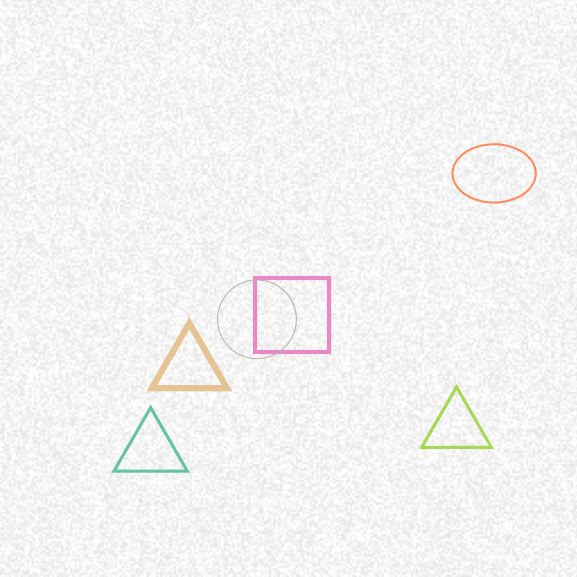[{"shape": "triangle", "thickness": 1.5, "radius": 0.37, "center": [0.261, 0.22]}, {"shape": "oval", "thickness": 1, "radius": 0.36, "center": [0.856, 0.699]}, {"shape": "square", "thickness": 2, "radius": 0.32, "center": [0.505, 0.454]}, {"shape": "triangle", "thickness": 1.5, "radius": 0.35, "center": [0.791, 0.259]}, {"shape": "triangle", "thickness": 3, "radius": 0.38, "center": [0.328, 0.365]}, {"shape": "circle", "thickness": 0.5, "radius": 0.34, "center": [0.445, 0.446]}]